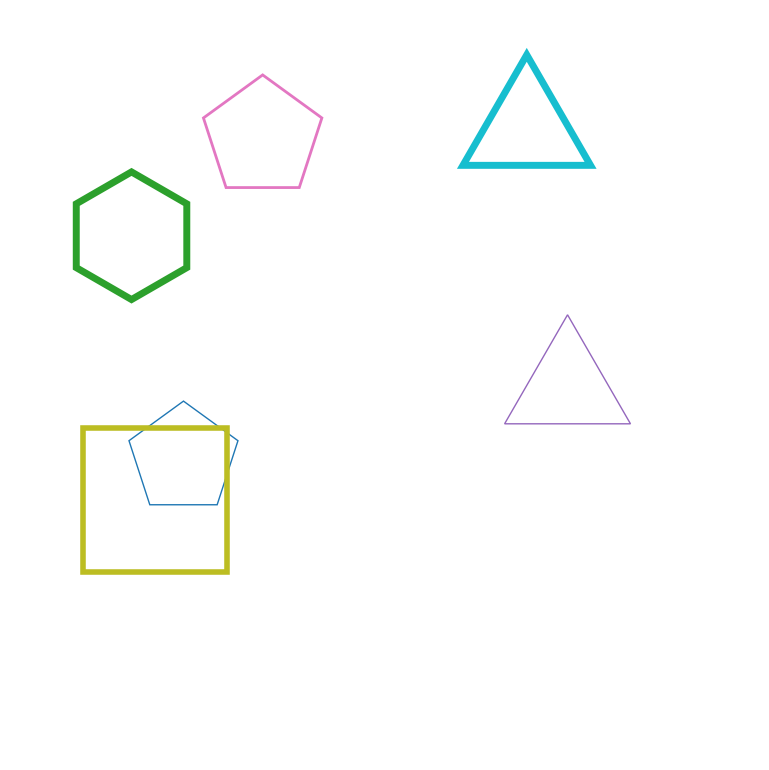[{"shape": "pentagon", "thickness": 0.5, "radius": 0.37, "center": [0.238, 0.405]}, {"shape": "hexagon", "thickness": 2.5, "radius": 0.41, "center": [0.171, 0.694]}, {"shape": "triangle", "thickness": 0.5, "radius": 0.47, "center": [0.737, 0.497]}, {"shape": "pentagon", "thickness": 1, "radius": 0.4, "center": [0.341, 0.822]}, {"shape": "square", "thickness": 2, "radius": 0.47, "center": [0.201, 0.351]}, {"shape": "triangle", "thickness": 2.5, "radius": 0.48, "center": [0.684, 0.833]}]